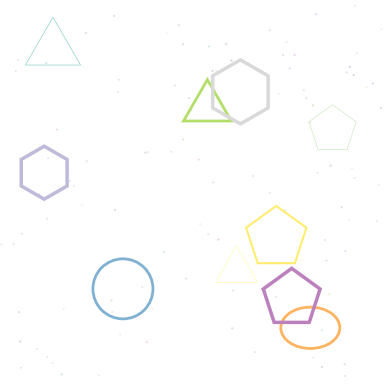[{"shape": "triangle", "thickness": 0.5, "radius": 0.41, "center": [0.138, 0.872]}, {"shape": "triangle", "thickness": 0.5, "radius": 0.32, "center": [0.615, 0.298]}, {"shape": "hexagon", "thickness": 2.5, "radius": 0.34, "center": [0.115, 0.551]}, {"shape": "circle", "thickness": 2, "radius": 0.39, "center": [0.319, 0.25]}, {"shape": "oval", "thickness": 2, "radius": 0.38, "center": [0.806, 0.149]}, {"shape": "triangle", "thickness": 2, "radius": 0.36, "center": [0.539, 0.721]}, {"shape": "hexagon", "thickness": 2.5, "radius": 0.42, "center": [0.624, 0.761]}, {"shape": "pentagon", "thickness": 2.5, "radius": 0.39, "center": [0.758, 0.225]}, {"shape": "pentagon", "thickness": 0.5, "radius": 0.32, "center": [0.864, 0.664]}, {"shape": "pentagon", "thickness": 1.5, "radius": 0.41, "center": [0.718, 0.383]}]